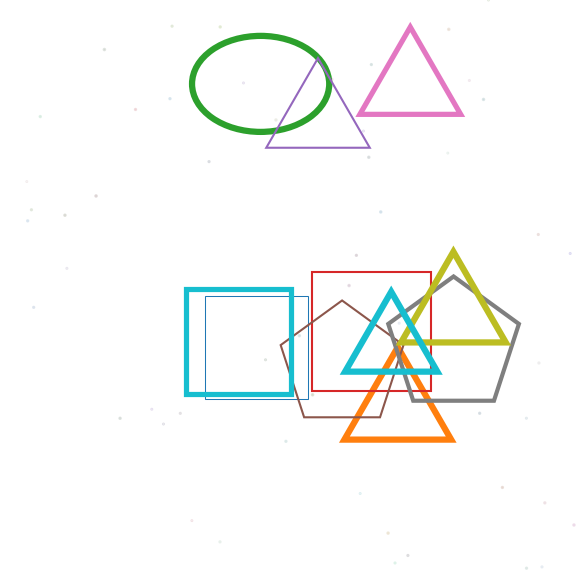[{"shape": "square", "thickness": 0.5, "radius": 0.45, "center": [0.445, 0.398]}, {"shape": "triangle", "thickness": 3, "radius": 0.53, "center": [0.689, 0.291]}, {"shape": "oval", "thickness": 3, "radius": 0.59, "center": [0.451, 0.854]}, {"shape": "square", "thickness": 1, "radius": 0.51, "center": [0.643, 0.425]}, {"shape": "triangle", "thickness": 1, "radius": 0.52, "center": [0.551, 0.795]}, {"shape": "pentagon", "thickness": 1, "radius": 0.56, "center": [0.592, 0.367]}, {"shape": "triangle", "thickness": 2.5, "radius": 0.5, "center": [0.71, 0.852]}, {"shape": "pentagon", "thickness": 2, "radius": 0.59, "center": [0.785, 0.401]}, {"shape": "triangle", "thickness": 3, "radius": 0.52, "center": [0.785, 0.459]}, {"shape": "triangle", "thickness": 3, "radius": 0.46, "center": [0.677, 0.402]}, {"shape": "square", "thickness": 2.5, "radius": 0.45, "center": [0.412, 0.408]}]